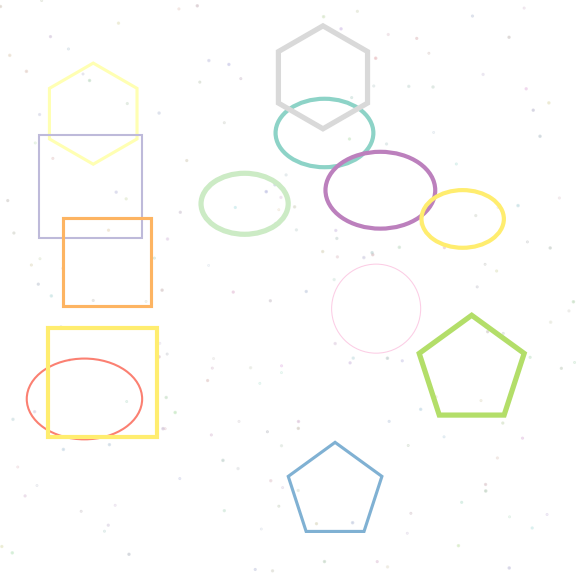[{"shape": "oval", "thickness": 2, "radius": 0.42, "center": [0.562, 0.769]}, {"shape": "hexagon", "thickness": 1.5, "radius": 0.44, "center": [0.161, 0.802]}, {"shape": "square", "thickness": 1, "radius": 0.44, "center": [0.157, 0.676]}, {"shape": "oval", "thickness": 1, "radius": 0.5, "center": [0.146, 0.308]}, {"shape": "pentagon", "thickness": 1.5, "radius": 0.43, "center": [0.58, 0.148]}, {"shape": "square", "thickness": 1.5, "radius": 0.38, "center": [0.185, 0.546]}, {"shape": "pentagon", "thickness": 2.5, "radius": 0.48, "center": [0.817, 0.358]}, {"shape": "circle", "thickness": 0.5, "radius": 0.39, "center": [0.651, 0.465]}, {"shape": "hexagon", "thickness": 2.5, "radius": 0.45, "center": [0.559, 0.865]}, {"shape": "oval", "thickness": 2, "radius": 0.48, "center": [0.659, 0.67]}, {"shape": "oval", "thickness": 2.5, "radius": 0.38, "center": [0.424, 0.646]}, {"shape": "square", "thickness": 2, "radius": 0.47, "center": [0.177, 0.337]}, {"shape": "oval", "thickness": 2, "radius": 0.36, "center": [0.801, 0.62]}]